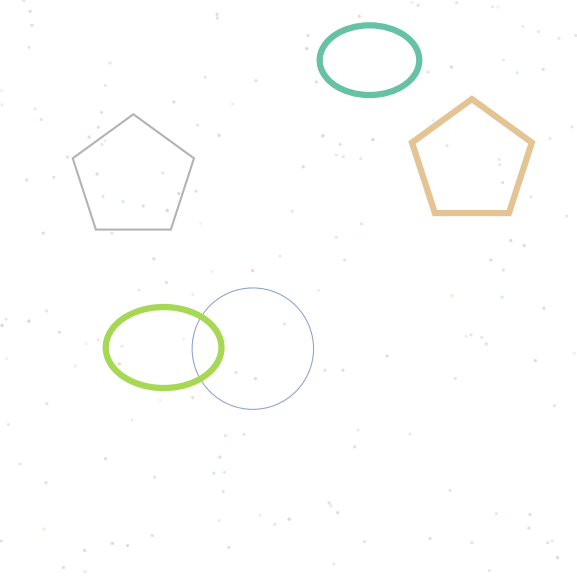[{"shape": "oval", "thickness": 3, "radius": 0.43, "center": [0.64, 0.895]}, {"shape": "circle", "thickness": 0.5, "radius": 0.53, "center": [0.438, 0.395]}, {"shape": "oval", "thickness": 3, "radius": 0.5, "center": [0.283, 0.397]}, {"shape": "pentagon", "thickness": 3, "radius": 0.55, "center": [0.817, 0.718]}, {"shape": "pentagon", "thickness": 1, "radius": 0.55, "center": [0.231, 0.691]}]